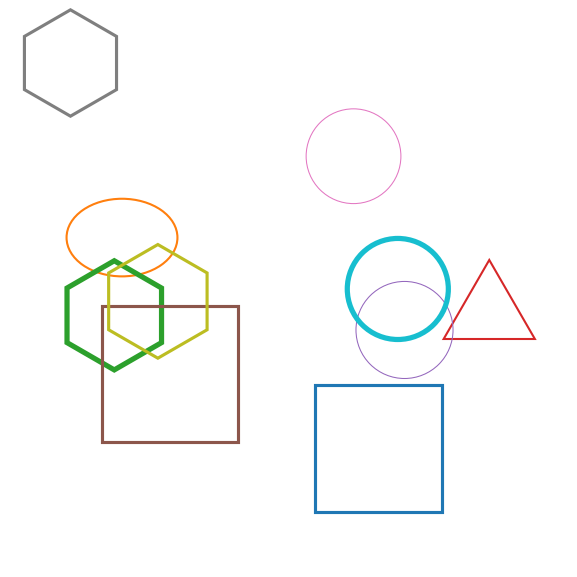[{"shape": "square", "thickness": 1.5, "radius": 0.55, "center": [0.655, 0.223]}, {"shape": "oval", "thickness": 1, "radius": 0.48, "center": [0.211, 0.588]}, {"shape": "hexagon", "thickness": 2.5, "radius": 0.47, "center": [0.198, 0.453]}, {"shape": "triangle", "thickness": 1, "radius": 0.46, "center": [0.847, 0.458]}, {"shape": "circle", "thickness": 0.5, "radius": 0.42, "center": [0.7, 0.428]}, {"shape": "square", "thickness": 1.5, "radius": 0.59, "center": [0.294, 0.351]}, {"shape": "circle", "thickness": 0.5, "radius": 0.41, "center": [0.612, 0.729]}, {"shape": "hexagon", "thickness": 1.5, "radius": 0.46, "center": [0.122, 0.89]}, {"shape": "hexagon", "thickness": 1.5, "radius": 0.49, "center": [0.273, 0.477]}, {"shape": "circle", "thickness": 2.5, "radius": 0.44, "center": [0.689, 0.499]}]